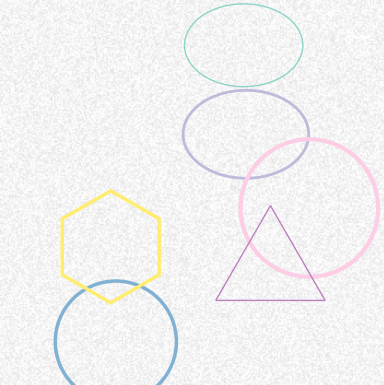[{"shape": "oval", "thickness": 1, "radius": 0.77, "center": [0.633, 0.882]}, {"shape": "oval", "thickness": 2, "radius": 0.82, "center": [0.639, 0.651]}, {"shape": "circle", "thickness": 2.5, "radius": 0.79, "center": [0.301, 0.113]}, {"shape": "circle", "thickness": 3, "radius": 0.89, "center": [0.804, 0.46]}, {"shape": "triangle", "thickness": 1, "radius": 0.82, "center": [0.702, 0.302]}, {"shape": "hexagon", "thickness": 2.5, "radius": 0.73, "center": [0.288, 0.359]}]